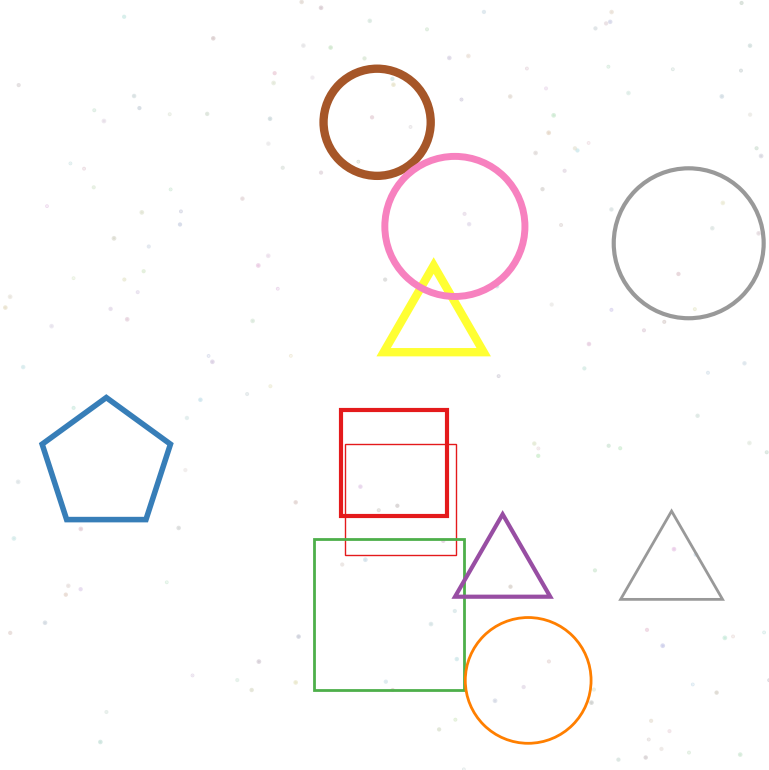[{"shape": "square", "thickness": 1.5, "radius": 0.34, "center": [0.512, 0.399]}, {"shape": "square", "thickness": 0.5, "radius": 0.36, "center": [0.52, 0.351]}, {"shape": "pentagon", "thickness": 2, "radius": 0.44, "center": [0.138, 0.396]}, {"shape": "square", "thickness": 1, "radius": 0.49, "center": [0.505, 0.202]}, {"shape": "triangle", "thickness": 1.5, "radius": 0.36, "center": [0.653, 0.261]}, {"shape": "circle", "thickness": 1, "radius": 0.41, "center": [0.686, 0.116]}, {"shape": "triangle", "thickness": 3, "radius": 0.38, "center": [0.563, 0.58]}, {"shape": "circle", "thickness": 3, "radius": 0.35, "center": [0.49, 0.841]}, {"shape": "circle", "thickness": 2.5, "radius": 0.45, "center": [0.591, 0.706]}, {"shape": "circle", "thickness": 1.5, "radius": 0.49, "center": [0.894, 0.684]}, {"shape": "triangle", "thickness": 1, "radius": 0.38, "center": [0.872, 0.26]}]